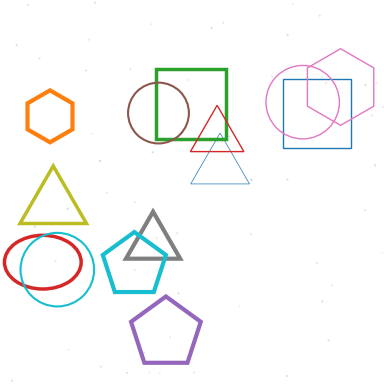[{"shape": "triangle", "thickness": 0.5, "radius": 0.44, "center": [0.572, 0.566]}, {"shape": "square", "thickness": 1, "radius": 0.45, "center": [0.823, 0.705]}, {"shape": "hexagon", "thickness": 3, "radius": 0.34, "center": [0.13, 0.698]}, {"shape": "square", "thickness": 2.5, "radius": 0.46, "center": [0.496, 0.731]}, {"shape": "oval", "thickness": 2.5, "radius": 0.5, "center": [0.111, 0.319]}, {"shape": "triangle", "thickness": 1, "radius": 0.4, "center": [0.564, 0.646]}, {"shape": "pentagon", "thickness": 3, "radius": 0.48, "center": [0.431, 0.135]}, {"shape": "circle", "thickness": 1.5, "radius": 0.39, "center": [0.412, 0.706]}, {"shape": "hexagon", "thickness": 1, "radius": 0.5, "center": [0.885, 0.774]}, {"shape": "circle", "thickness": 1, "radius": 0.48, "center": [0.786, 0.735]}, {"shape": "triangle", "thickness": 3, "radius": 0.41, "center": [0.398, 0.369]}, {"shape": "triangle", "thickness": 2.5, "radius": 0.5, "center": [0.138, 0.469]}, {"shape": "circle", "thickness": 1.5, "radius": 0.48, "center": [0.149, 0.3]}, {"shape": "pentagon", "thickness": 3, "radius": 0.43, "center": [0.349, 0.311]}]